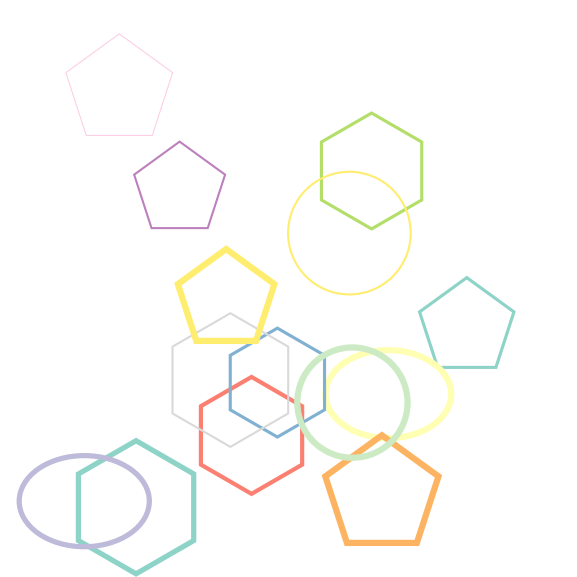[{"shape": "hexagon", "thickness": 2.5, "radius": 0.58, "center": [0.236, 0.121]}, {"shape": "pentagon", "thickness": 1.5, "radius": 0.43, "center": [0.808, 0.432]}, {"shape": "oval", "thickness": 3, "radius": 0.54, "center": [0.672, 0.317]}, {"shape": "oval", "thickness": 2.5, "radius": 0.56, "center": [0.146, 0.131]}, {"shape": "hexagon", "thickness": 2, "radius": 0.51, "center": [0.436, 0.245]}, {"shape": "hexagon", "thickness": 1.5, "radius": 0.47, "center": [0.48, 0.337]}, {"shape": "pentagon", "thickness": 3, "radius": 0.52, "center": [0.661, 0.142]}, {"shape": "hexagon", "thickness": 1.5, "radius": 0.5, "center": [0.643, 0.703]}, {"shape": "pentagon", "thickness": 0.5, "radius": 0.49, "center": [0.207, 0.843]}, {"shape": "hexagon", "thickness": 1, "radius": 0.58, "center": [0.399, 0.341]}, {"shape": "pentagon", "thickness": 1, "radius": 0.41, "center": [0.311, 0.671]}, {"shape": "circle", "thickness": 3, "radius": 0.48, "center": [0.61, 0.302]}, {"shape": "pentagon", "thickness": 3, "radius": 0.44, "center": [0.392, 0.48]}, {"shape": "circle", "thickness": 1, "radius": 0.53, "center": [0.605, 0.595]}]